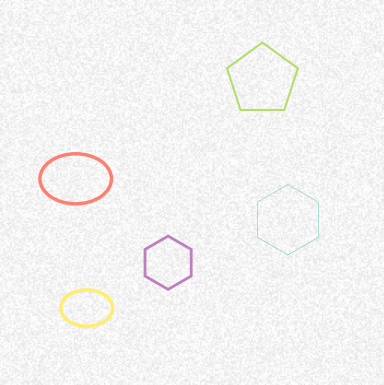[{"shape": "hexagon", "thickness": 0.5, "radius": 0.46, "center": [0.748, 0.429]}, {"shape": "oval", "thickness": 2.5, "radius": 0.46, "center": [0.197, 0.536]}, {"shape": "pentagon", "thickness": 1.5, "radius": 0.48, "center": [0.682, 0.793]}, {"shape": "hexagon", "thickness": 2, "radius": 0.35, "center": [0.437, 0.318]}, {"shape": "oval", "thickness": 2.5, "radius": 0.34, "center": [0.225, 0.2]}]